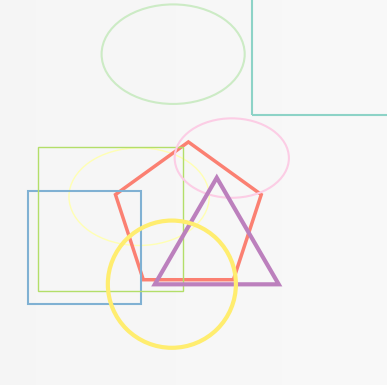[{"shape": "square", "thickness": 1.5, "radius": 0.98, "center": [0.848, 0.897]}, {"shape": "oval", "thickness": 1, "radius": 0.91, "center": [0.359, 0.489]}, {"shape": "pentagon", "thickness": 2.5, "radius": 0.99, "center": [0.486, 0.433]}, {"shape": "square", "thickness": 1.5, "radius": 0.73, "center": [0.219, 0.357]}, {"shape": "square", "thickness": 1, "radius": 0.94, "center": [0.285, 0.431]}, {"shape": "oval", "thickness": 1.5, "radius": 0.74, "center": [0.598, 0.589]}, {"shape": "triangle", "thickness": 3, "radius": 0.92, "center": [0.559, 0.354]}, {"shape": "oval", "thickness": 1.5, "radius": 0.92, "center": [0.447, 0.859]}, {"shape": "circle", "thickness": 3, "radius": 0.83, "center": [0.444, 0.262]}]